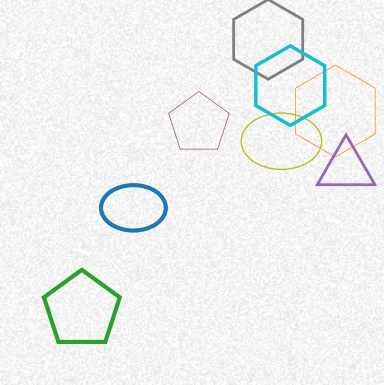[{"shape": "oval", "thickness": 3, "radius": 0.42, "center": [0.347, 0.46]}, {"shape": "hexagon", "thickness": 0.5, "radius": 0.6, "center": [0.871, 0.711]}, {"shape": "pentagon", "thickness": 3, "radius": 0.52, "center": [0.213, 0.196]}, {"shape": "triangle", "thickness": 2, "radius": 0.43, "center": [0.899, 0.563]}, {"shape": "pentagon", "thickness": 0.5, "radius": 0.41, "center": [0.517, 0.68]}, {"shape": "hexagon", "thickness": 2, "radius": 0.52, "center": [0.697, 0.898]}, {"shape": "oval", "thickness": 1, "radius": 0.52, "center": [0.731, 0.633]}, {"shape": "hexagon", "thickness": 2.5, "radius": 0.52, "center": [0.754, 0.778]}]